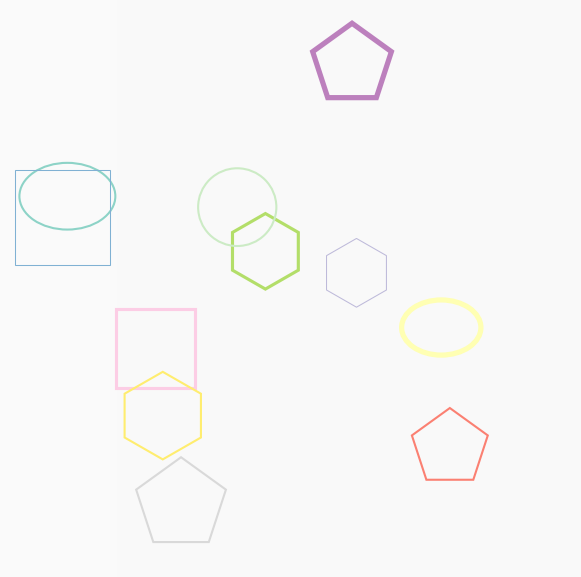[{"shape": "oval", "thickness": 1, "radius": 0.41, "center": [0.116, 0.659]}, {"shape": "oval", "thickness": 2.5, "radius": 0.34, "center": [0.759, 0.432]}, {"shape": "hexagon", "thickness": 0.5, "radius": 0.3, "center": [0.613, 0.527]}, {"shape": "pentagon", "thickness": 1, "radius": 0.34, "center": [0.774, 0.224]}, {"shape": "square", "thickness": 0.5, "radius": 0.41, "center": [0.108, 0.622]}, {"shape": "hexagon", "thickness": 1.5, "radius": 0.33, "center": [0.457, 0.564]}, {"shape": "square", "thickness": 1.5, "radius": 0.34, "center": [0.268, 0.395]}, {"shape": "pentagon", "thickness": 1, "radius": 0.41, "center": [0.311, 0.126]}, {"shape": "pentagon", "thickness": 2.5, "radius": 0.36, "center": [0.606, 0.888]}, {"shape": "circle", "thickness": 1, "radius": 0.34, "center": [0.408, 0.64]}, {"shape": "hexagon", "thickness": 1, "radius": 0.38, "center": [0.28, 0.279]}]